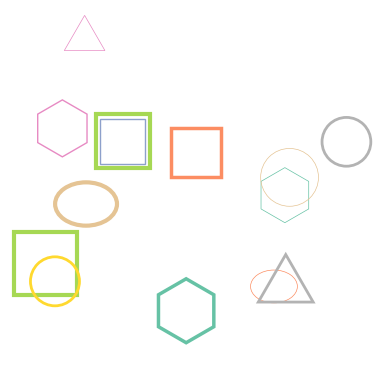[{"shape": "hexagon", "thickness": 2.5, "radius": 0.42, "center": [0.483, 0.193]}, {"shape": "hexagon", "thickness": 0.5, "radius": 0.36, "center": [0.74, 0.493]}, {"shape": "oval", "thickness": 0.5, "radius": 0.3, "center": [0.712, 0.256]}, {"shape": "square", "thickness": 2.5, "radius": 0.32, "center": [0.509, 0.604]}, {"shape": "square", "thickness": 1, "radius": 0.29, "center": [0.318, 0.633]}, {"shape": "hexagon", "thickness": 1, "radius": 0.37, "center": [0.162, 0.667]}, {"shape": "triangle", "thickness": 0.5, "radius": 0.3, "center": [0.22, 0.899]}, {"shape": "square", "thickness": 3, "radius": 0.41, "center": [0.119, 0.315]}, {"shape": "square", "thickness": 3, "radius": 0.35, "center": [0.319, 0.633]}, {"shape": "circle", "thickness": 2, "radius": 0.32, "center": [0.143, 0.269]}, {"shape": "oval", "thickness": 3, "radius": 0.4, "center": [0.224, 0.47]}, {"shape": "circle", "thickness": 0.5, "radius": 0.38, "center": [0.752, 0.539]}, {"shape": "circle", "thickness": 2, "radius": 0.32, "center": [0.9, 0.632]}, {"shape": "triangle", "thickness": 2, "radius": 0.41, "center": [0.742, 0.257]}]